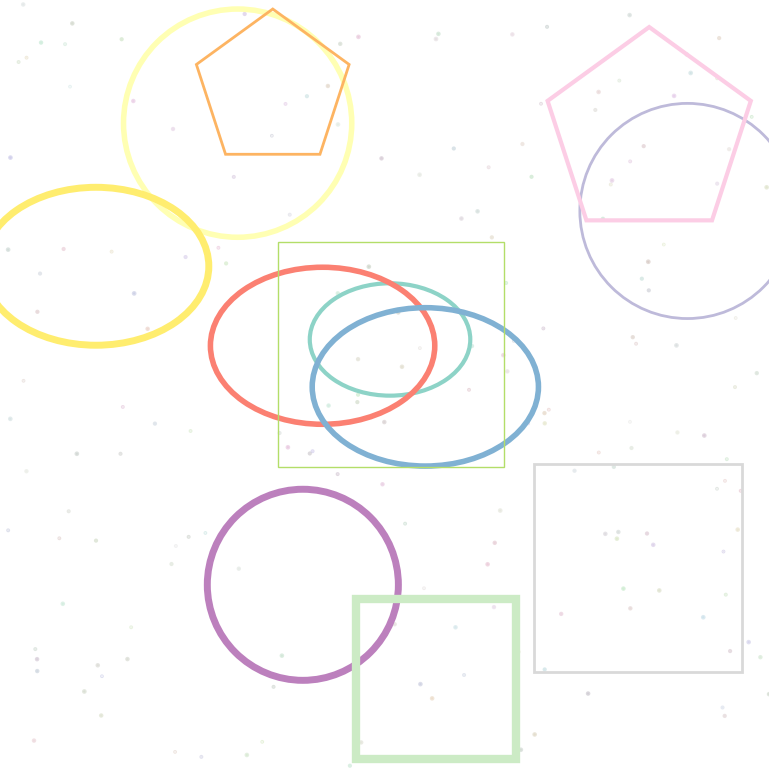[{"shape": "oval", "thickness": 1.5, "radius": 0.52, "center": [0.507, 0.559]}, {"shape": "circle", "thickness": 2, "radius": 0.74, "center": [0.309, 0.84]}, {"shape": "circle", "thickness": 1, "radius": 0.7, "center": [0.893, 0.726]}, {"shape": "oval", "thickness": 2, "radius": 0.73, "center": [0.419, 0.551]}, {"shape": "oval", "thickness": 2, "radius": 0.73, "center": [0.552, 0.498]}, {"shape": "pentagon", "thickness": 1, "radius": 0.52, "center": [0.354, 0.884]}, {"shape": "square", "thickness": 0.5, "radius": 0.73, "center": [0.508, 0.54]}, {"shape": "pentagon", "thickness": 1.5, "radius": 0.69, "center": [0.843, 0.826]}, {"shape": "square", "thickness": 1, "radius": 0.68, "center": [0.828, 0.262]}, {"shape": "circle", "thickness": 2.5, "radius": 0.62, "center": [0.393, 0.241]}, {"shape": "square", "thickness": 3, "radius": 0.52, "center": [0.566, 0.118]}, {"shape": "oval", "thickness": 2.5, "radius": 0.73, "center": [0.125, 0.654]}]